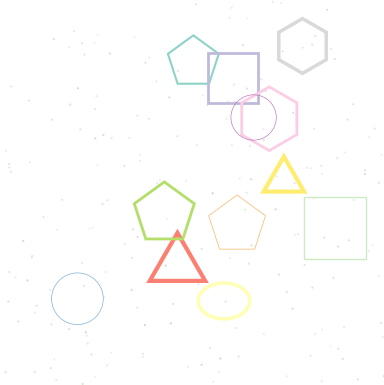[{"shape": "pentagon", "thickness": 1.5, "radius": 0.35, "center": [0.502, 0.839]}, {"shape": "oval", "thickness": 2.5, "radius": 0.33, "center": [0.582, 0.218]}, {"shape": "square", "thickness": 2, "radius": 0.33, "center": [0.604, 0.797]}, {"shape": "triangle", "thickness": 3, "radius": 0.42, "center": [0.461, 0.312]}, {"shape": "circle", "thickness": 0.5, "radius": 0.34, "center": [0.201, 0.224]}, {"shape": "pentagon", "thickness": 0.5, "radius": 0.39, "center": [0.616, 0.416]}, {"shape": "pentagon", "thickness": 2, "radius": 0.41, "center": [0.427, 0.446]}, {"shape": "hexagon", "thickness": 2, "radius": 0.41, "center": [0.699, 0.692]}, {"shape": "hexagon", "thickness": 2.5, "radius": 0.36, "center": [0.786, 0.881]}, {"shape": "circle", "thickness": 0.5, "radius": 0.29, "center": [0.659, 0.695]}, {"shape": "square", "thickness": 1, "radius": 0.4, "center": [0.871, 0.407]}, {"shape": "triangle", "thickness": 3, "radius": 0.3, "center": [0.737, 0.533]}]